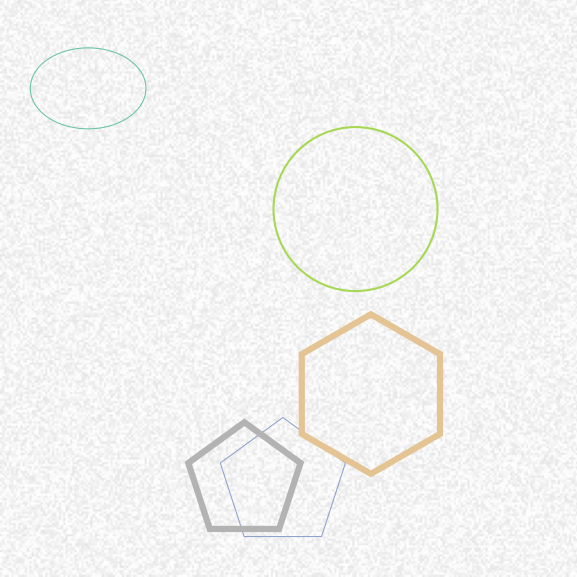[{"shape": "oval", "thickness": 0.5, "radius": 0.5, "center": [0.153, 0.846]}, {"shape": "pentagon", "thickness": 0.5, "radius": 0.57, "center": [0.49, 0.162]}, {"shape": "circle", "thickness": 1, "radius": 0.71, "center": [0.616, 0.637]}, {"shape": "hexagon", "thickness": 3, "radius": 0.69, "center": [0.642, 0.317]}, {"shape": "pentagon", "thickness": 3, "radius": 0.51, "center": [0.423, 0.166]}]